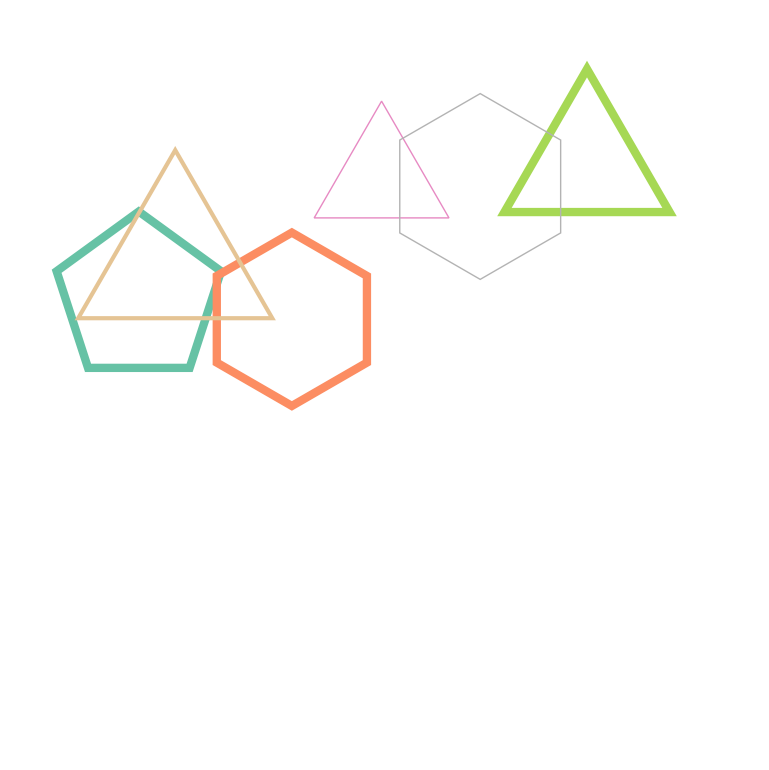[{"shape": "pentagon", "thickness": 3, "radius": 0.56, "center": [0.18, 0.613]}, {"shape": "hexagon", "thickness": 3, "radius": 0.56, "center": [0.379, 0.585]}, {"shape": "triangle", "thickness": 0.5, "radius": 0.51, "center": [0.496, 0.768]}, {"shape": "triangle", "thickness": 3, "radius": 0.62, "center": [0.762, 0.787]}, {"shape": "triangle", "thickness": 1.5, "radius": 0.73, "center": [0.228, 0.659]}, {"shape": "hexagon", "thickness": 0.5, "radius": 0.6, "center": [0.624, 0.758]}]